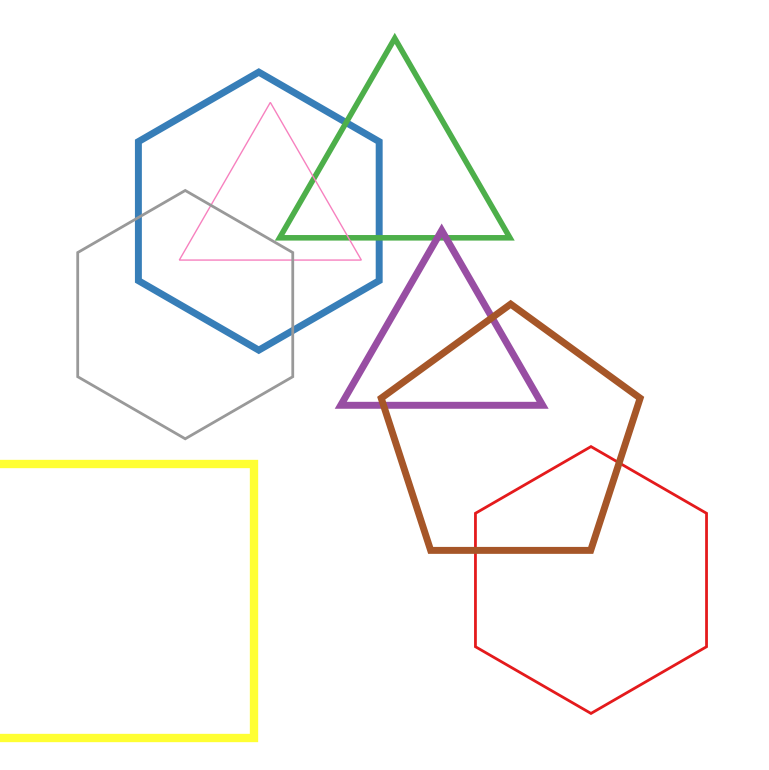[{"shape": "hexagon", "thickness": 1, "radius": 0.87, "center": [0.768, 0.247]}, {"shape": "hexagon", "thickness": 2.5, "radius": 0.9, "center": [0.336, 0.726]}, {"shape": "triangle", "thickness": 2, "radius": 0.86, "center": [0.513, 0.777]}, {"shape": "triangle", "thickness": 2.5, "radius": 0.76, "center": [0.574, 0.549]}, {"shape": "square", "thickness": 3, "radius": 0.89, "center": [0.152, 0.219]}, {"shape": "pentagon", "thickness": 2.5, "radius": 0.88, "center": [0.663, 0.428]}, {"shape": "triangle", "thickness": 0.5, "radius": 0.68, "center": [0.351, 0.731]}, {"shape": "hexagon", "thickness": 1, "radius": 0.81, "center": [0.241, 0.591]}]